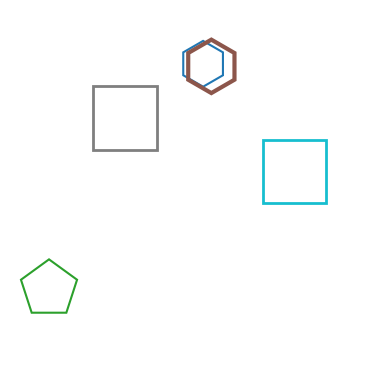[{"shape": "hexagon", "thickness": 1.5, "radius": 0.3, "center": [0.528, 0.834]}, {"shape": "pentagon", "thickness": 1.5, "radius": 0.38, "center": [0.127, 0.25]}, {"shape": "hexagon", "thickness": 3, "radius": 0.35, "center": [0.549, 0.828]}, {"shape": "square", "thickness": 2, "radius": 0.41, "center": [0.324, 0.693]}, {"shape": "square", "thickness": 2, "radius": 0.41, "center": [0.766, 0.555]}]